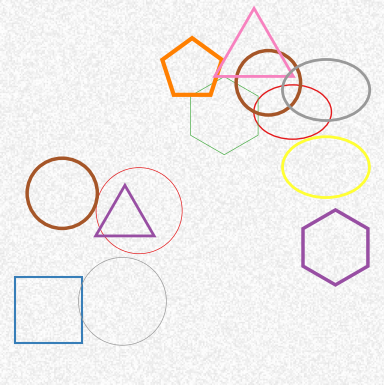[{"shape": "oval", "thickness": 1, "radius": 0.5, "center": [0.76, 0.709]}, {"shape": "circle", "thickness": 0.5, "radius": 0.56, "center": [0.361, 0.453]}, {"shape": "square", "thickness": 1.5, "radius": 0.43, "center": [0.126, 0.196]}, {"shape": "hexagon", "thickness": 0.5, "radius": 0.51, "center": [0.583, 0.7]}, {"shape": "hexagon", "thickness": 2.5, "radius": 0.49, "center": [0.871, 0.357]}, {"shape": "triangle", "thickness": 2, "radius": 0.44, "center": [0.324, 0.431]}, {"shape": "pentagon", "thickness": 3, "radius": 0.41, "center": [0.499, 0.82]}, {"shape": "oval", "thickness": 2, "radius": 0.56, "center": [0.847, 0.566]}, {"shape": "circle", "thickness": 2.5, "radius": 0.42, "center": [0.697, 0.785]}, {"shape": "circle", "thickness": 2.5, "radius": 0.46, "center": [0.162, 0.498]}, {"shape": "triangle", "thickness": 2, "radius": 0.59, "center": [0.66, 0.86]}, {"shape": "oval", "thickness": 2, "radius": 0.57, "center": [0.847, 0.766]}, {"shape": "circle", "thickness": 0.5, "radius": 0.57, "center": [0.318, 0.217]}]